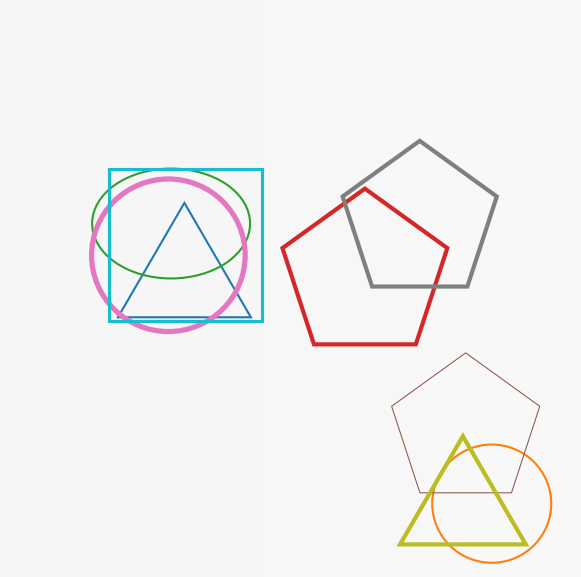[{"shape": "triangle", "thickness": 1, "radius": 0.66, "center": [0.317, 0.516]}, {"shape": "circle", "thickness": 1, "radius": 0.51, "center": [0.846, 0.127]}, {"shape": "oval", "thickness": 1, "radius": 0.68, "center": [0.294, 0.612]}, {"shape": "pentagon", "thickness": 2, "radius": 0.75, "center": [0.628, 0.523]}, {"shape": "pentagon", "thickness": 0.5, "radius": 0.67, "center": [0.801, 0.254]}, {"shape": "circle", "thickness": 2.5, "radius": 0.66, "center": [0.29, 0.557]}, {"shape": "pentagon", "thickness": 2, "radius": 0.7, "center": [0.722, 0.616]}, {"shape": "triangle", "thickness": 2, "radius": 0.62, "center": [0.796, 0.119]}, {"shape": "square", "thickness": 1.5, "radius": 0.66, "center": [0.32, 0.576]}]